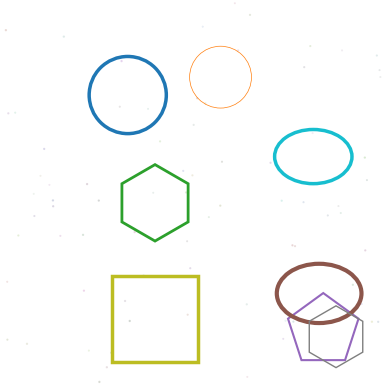[{"shape": "circle", "thickness": 2.5, "radius": 0.5, "center": [0.332, 0.753]}, {"shape": "circle", "thickness": 0.5, "radius": 0.4, "center": [0.573, 0.8]}, {"shape": "hexagon", "thickness": 2, "radius": 0.5, "center": [0.403, 0.473]}, {"shape": "pentagon", "thickness": 1.5, "radius": 0.48, "center": [0.84, 0.143]}, {"shape": "oval", "thickness": 3, "radius": 0.55, "center": [0.829, 0.238]}, {"shape": "hexagon", "thickness": 1, "radius": 0.4, "center": [0.873, 0.125]}, {"shape": "square", "thickness": 2.5, "radius": 0.56, "center": [0.403, 0.172]}, {"shape": "oval", "thickness": 2.5, "radius": 0.5, "center": [0.814, 0.593]}]